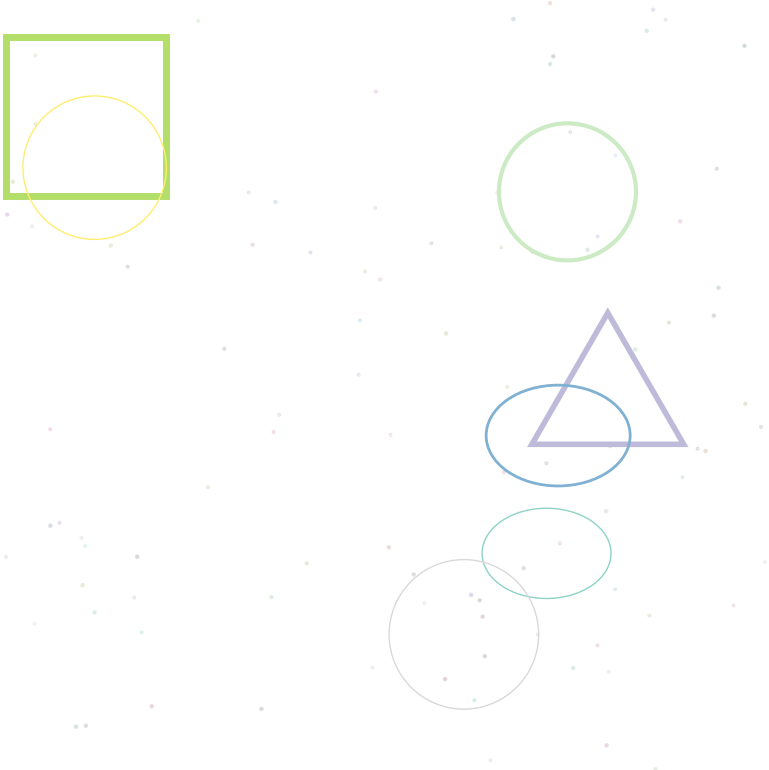[{"shape": "oval", "thickness": 0.5, "radius": 0.42, "center": [0.71, 0.281]}, {"shape": "triangle", "thickness": 2, "radius": 0.57, "center": [0.789, 0.48]}, {"shape": "oval", "thickness": 1, "radius": 0.47, "center": [0.725, 0.434]}, {"shape": "square", "thickness": 2.5, "radius": 0.52, "center": [0.111, 0.849]}, {"shape": "circle", "thickness": 0.5, "radius": 0.49, "center": [0.602, 0.176]}, {"shape": "circle", "thickness": 1.5, "radius": 0.45, "center": [0.737, 0.751]}, {"shape": "circle", "thickness": 0.5, "radius": 0.47, "center": [0.123, 0.782]}]